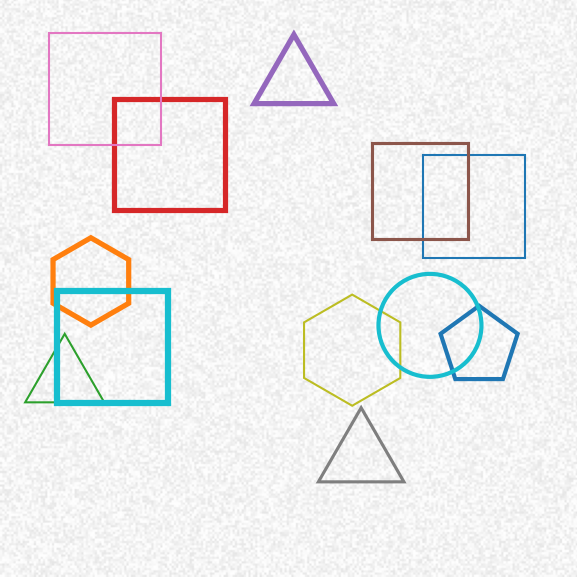[{"shape": "pentagon", "thickness": 2, "radius": 0.35, "center": [0.83, 0.399]}, {"shape": "square", "thickness": 1, "radius": 0.44, "center": [0.821, 0.642]}, {"shape": "hexagon", "thickness": 2.5, "radius": 0.38, "center": [0.157, 0.512]}, {"shape": "triangle", "thickness": 1, "radius": 0.4, "center": [0.112, 0.342]}, {"shape": "square", "thickness": 2.5, "radius": 0.48, "center": [0.294, 0.732]}, {"shape": "triangle", "thickness": 2.5, "radius": 0.4, "center": [0.509, 0.86]}, {"shape": "square", "thickness": 1.5, "radius": 0.42, "center": [0.727, 0.668]}, {"shape": "square", "thickness": 1, "radius": 0.48, "center": [0.182, 0.845]}, {"shape": "triangle", "thickness": 1.5, "radius": 0.43, "center": [0.625, 0.208]}, {"shape": "hexagon", "thickness": 1, "radius": 0.48, "center": [0.61, 0.393]}, {"shape": "circle", "thickness": 2, "radius": 0.45, "center": [0.745, 0.436]}, {"shape": "square", "thickness": 3, "radius": 0.48, "center": [0.194, 0.398]}]